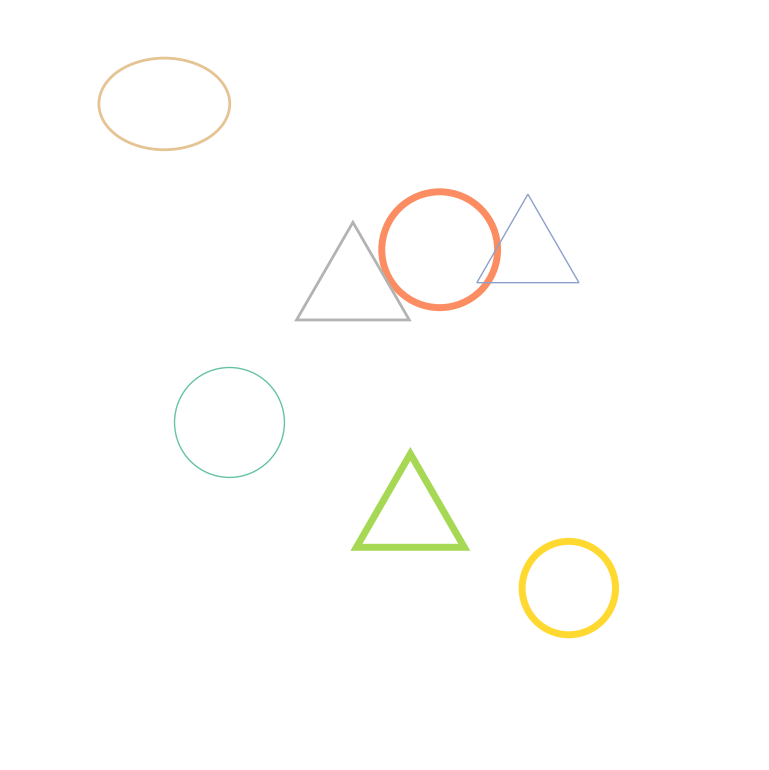[{"shape": "circle", "thickness": 0.5, "radius": 0.36, "center": [0.298, 0.451]}, {"shape": "circle", "thickness": 2.5, "radius": 0.38, "center": [0.571, 0.676]}, {"shape": "triangle", "thickness": 0.5, "radius": 0.38, "center": [0.686, 0.671]}, {"shape": "triangle", "thickness": 2.5, "radius": 0.4, "center": [0.533, 0.33]}, {"shape": "circle", "thickness": 2.5, "radius": 0.3, "center": [0.739, 0.236]}, {"shape": "oval", "thickness": 1, "radius": 0.42, "center": [0.213, 0.865]}, {"shape": "triangle", "thickness": 1, "radius": 0.42, "center": [0.458, 0.627]}]